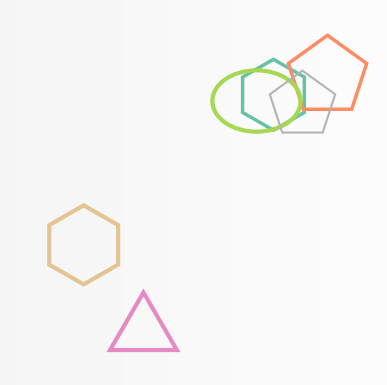[{"shape": "hexagon", "thickness": 2.5, "radius": 0.46, "center": [0.706, 0.754]}, {"shape": "pentagon", "thickness": 2.5, "radius": 0.53, "center": [0.845, 0.802]}, {"shape": "triangle", "thickness": 3, "radius": 0.5, "center": [0.37, 0.141]}, {"shape": "oval", "thickness": 3, "radius": 0.57, "center": [0.662, 0.738]}, {"shape": "hexagon", "thickness": 3, "radius": 0.51, "center": [0.216, 0.364]}, {"shape": "pentagon", "thickness": 1.5, "radius": 0.44, "center": [0.781, 0.728]}]